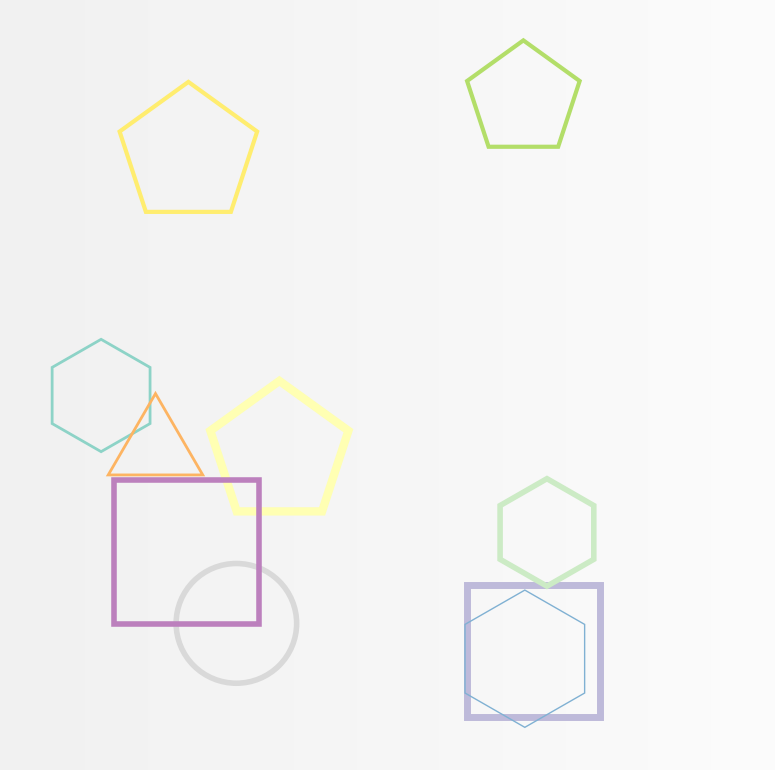[{"shape": "hexagon", "thickness": 1, "radius": 0.36, "center": [0.13, 0.486]}, {"shape": "pentagon", "thickness": 3, "radius": 0.47, "center": [0.36, 0.412]}, {"shape": "square", "thickness": 2.5, "radius": 0.43, "center": [0.689, 0.154]}, {"shape": "hexagon", "thickness": 0.5, "radius": 0.45, "center": [0.677, 0.145]}, {"shape": "triangle", "thickness": 1, "radius": 0.35, "center": [0.201, 0.418]}, {"shape": "pentagon", "thickness": 1.5, "radius": 0.38, "center": [0.675, 0.871]}, {"shape": "circle", "thickness": 2, "radius": 0.39, "center": [0.305, 0.19]}, {"shape": "square", "thickness": 2, "radius": 0.47, "center": [0.241, 0.283]}, {"shape": "hexagon", "thickness": 2, "radius": 0.35, "center": [0.706, 0.309]}, {"shape": "pentagon", "thickness": 1.5, "radius": 0.47, "center": [0.243, 0.8]}]